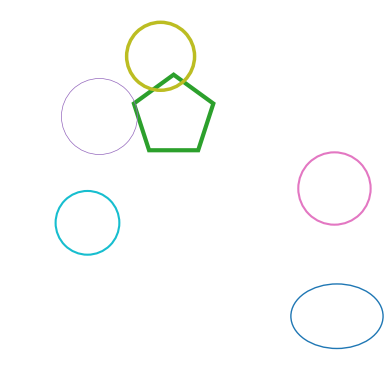[{"shape": "oval", "thickness": 1, "radius": 0.6, "center": [0.875, 0.179]}, {"shape": "pentagon", "thickness": 3, "radius": 0.54, "center": [0.451, 0.698]}, {"shape": "circle", "thickness": 0.5, "radius": 0.49, "center": [0.258, 0.697]}, {"shape": "circle", "thickness": 1.5, "radius": 0.47, "center": [0.869, 0.51]}, {"shape": "circle", "thickness": 2.5, "radius": 0.44, "center": [0.417, 0.854]}, {"shape": "circle", "thickness": 1.5, "radius": 0.41, "center": [0.227, 0.421]}]